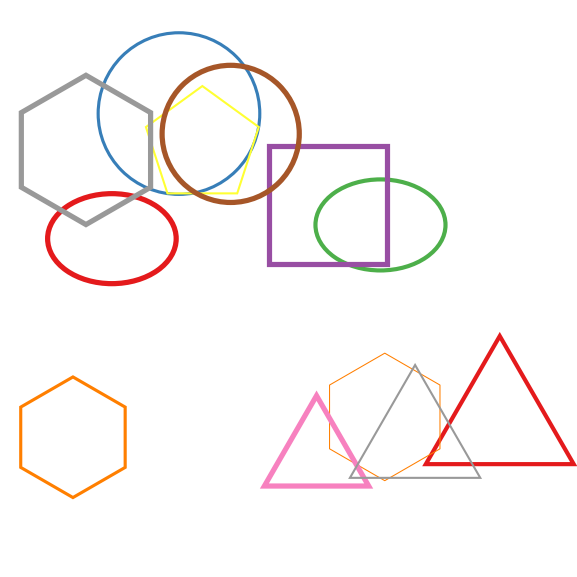[{"shape": "triangle", "thickness": 2, "radius": 0.74, "center": [0.865, 0.269]}, {"shape": "oval", "thickness": 2.5, "radius": 0.56, "center": [0.194, 0.586]}, {"shape": "circle", "thickness": 1.5, "radius": 0.7, "center": [0.31, 0.802]}, {"shape": "oval", "thickness": 2, "radius": 0.56, "center": [0.659, 0.61]}, {"shape": "square", "thickness": 2.5, "radius": 0.51, "center": [0.568, 0.644]}, {"shape": "hexagon", "thickness": 1.5, "radius": 0.52, "center": [0.126, 0.242]}, {"shape": "hexagon", "thickness": 0.5, "radius": 0.55, "center": [0.666, 0.277]}, {"shape": "pentagon", "thickness": 1, "radius": 0.51, "center": [0.35, 0.747]}, {"shape": "circle", "thickness": 2.5, "radius": 0.59, "center": [0.399, 0.767]}, {"shape": "triangle", "thickness": 2.5, "radius": 0.52, "center": [0.548, 0.21]}, {"shape": "triangle", "thickness": 1, "radius": 0.65, "center": [0.719, 0.237]}, {"shape": "hexagon", "thickness": 2.5, "radius": 0.65, "center": [0.149, 0.74]}]